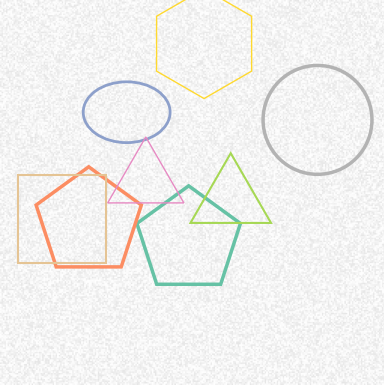[{"shape": "pentagon", "thickness": 2.5, "radius": 0.71, "center": [0.49, 0.376]}, {"shape": "pentagon", "thickness": 2.5, "radius": 0.72, "center": [0.23, 0.423]}, {"shape": "oval", "thickness": 2, "radius": 0.56, "center": [0.329, 0.709]}, {"shape": "triangle", "thickness": 1, "radius": 0.57, "center": [0.379, 0.53]}, {"shape": "triangle", "thickness": 1.5, "radius": 0.6, "center": [0.599, 0.481]}, {"shape": "hexagon", "thickness": 1, "radius": 0.71, "center": [0.53, 0.887]}, {"shape": "square", "thickness": 1.5, "radius": 0.57, "center": [0.162, 0.43]}, {"shape": "circle", "thickness": 2.5, "radius": 0.71, "center": [0.825, 0.689]}]